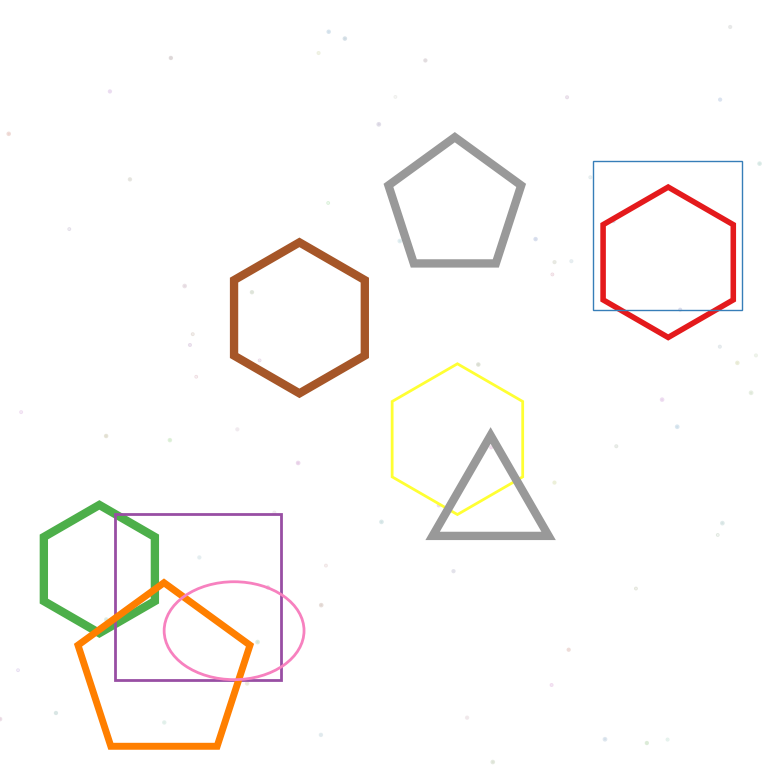[{"shape": "hexagon", "thickness": 2, "radius": 0.49, "center": [0.868, 0.659]}, {"shape": "square", "thickness": 0.5, "radius": 0.48, "center": [0.867, 0.694]}, {"shape": "hexagon", "thickness": 3, "radius": 0.42, "center": [0.129, 0.261]}, {"shape": "square", "thickness": 1, "radius": 0.54, "center": [0.257, 0.224]}, {"shape": "pentagon", "thickness": 2.5, "radius": 0.59, "center": [0.213, 0.126]}, {"shape": "hexagon", "thickness": 1, "radius": 0.49, "center": [0.594, 0.43]}, {"shape": "hexagon", "thickness": 3, "radius": 0.49, "center": [0.389, 0.587]}, {"shape": "oval", "thickness": 1, "radius": 0.45, "center": [0.304, 0.181]}, {"shape": "pentagon", "thickness": 3, "radius": 0.45, "center": [0.591, 0.731]}, {"shape": "triangle", "thickness": 3, "radius": 0.43, "center": [0.637, 0.348]}]